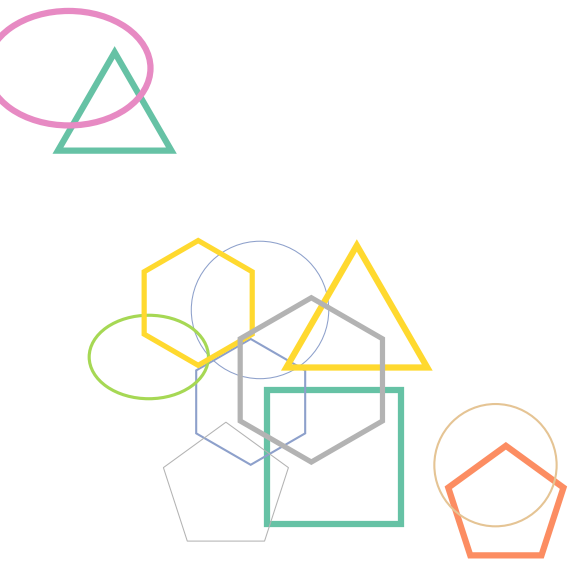[{"shape": "triangle", "thickness": 3, "radius": 0.57, "center": [0.199, 0.795]}, {"shape": "square", "thickness": 3, "radius": 0.58, "center": [0.578, 0.208]}, {"shape": "pentagon", "thickness": 3, "radius": 0.52, "center": [0.876, 0.122]}, {"shape": "circle", "thickness": 0.5, "radius": 0.6, "center": [0.45, 0.462]}, {"shape": "hexagon", "thickness": 1, "radius": 0.54, "center": [0.434, 0.303]}, {"shape": "oval", "thickness": 3, "radius": 0.71, "center": [0.119, 0.881]}, {"shape": "oval", "thickness": 1.5, "radius": 0.52, "center": [0.258, 0.381]}, {"shape": "triangle", "thickness": 3, "radius": 0.7, "center": [0.618, 0.433]}, {"shape": "hexagon", "thickness": 2.5, "radius": 0.54, "center": [0.343, 0.475]}, {"shape": "circle", "thickness": 1, "radius": 0.53, "center": [0.858, 0.194]}, {"shape": "hexagon", "thickness": 2.5, "radius": 0.71, "center": [0.539, 0.341]}, {"shape": "pentagon", "thickness": 0.5, "radius": 0.57, "center": [0.391, 0.154]}]